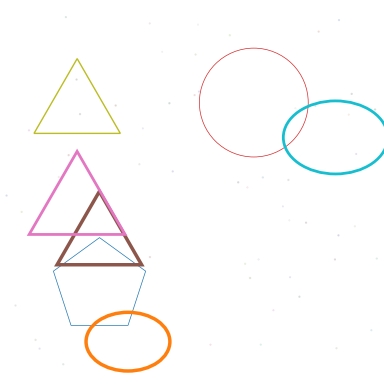[{"shape": "pentagon", "thickness": 0.5, "radius": 0.63, "center": [0.258, 0.257]}, {"shape": "oval", "thickness": 2.5, "radius": 0.54, "center": [0.332, 0.113]}, {"shape": "circle", "thickness": 0.5, "radius": 0.71, "center": [0.659, 0.734]}, {"shape": "triangle", "thickness": 2.5, "radius": 0.63, "center": [0.258, 0.376]}, {"shape": "triangle", "thickness": 2, "radius": 0.72, "center": [0.2, 0.463]}, {"shape": "triangle", "thickness": 1, "radius": 0.65, "center": [0.2, 0.718]}, {"shape": "oval", "thickness": 2, "radius": 0.68, "center": [0.871, 0.643]}]